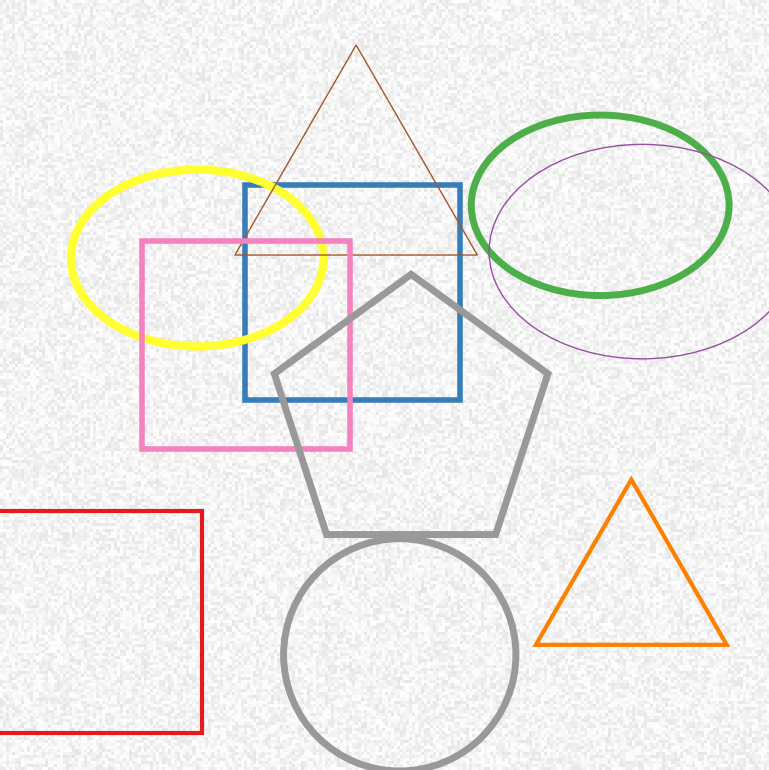[{"shape": "square", "thickness": 1.5, "radius": 0.72, "center": [0.117, 0.192]}, {"shape": "square", "thickness": 2, "radius": 0.7, "center": [0.458, 0.62]}, {"shape": "oval", "thickness": 2.5, "radius": 0.84, "center": [0.779, 0.733]}, {"shape": "oval", "thickness": 0.5, "radius": 0.99, "center": [0.834, 0.673]}, {"shape": "triangle", "thickness": 1.5, "radius": 0.72, "center": [0.82, 0.234]}, {"shape": "oval", "thickness": 3, "radius": 0.82, "center": [0.256, 0.665]}, {"shape": "triangle", "thickness": 0.5, "radius": 0.91, "center": [0.463, 0.76]}, {"shape": "square", "thickness": 2, "radius": 0.68, "center": [0.32, 0.551]}, {"shape": "pentagon", "thickness": 2.5, "radius": 0.93, "center": [0.534, 0.457]}, {"shape": "circle", "thickness": 2.5, "radius": 0.75, "center": [0.519, 0.15]}]